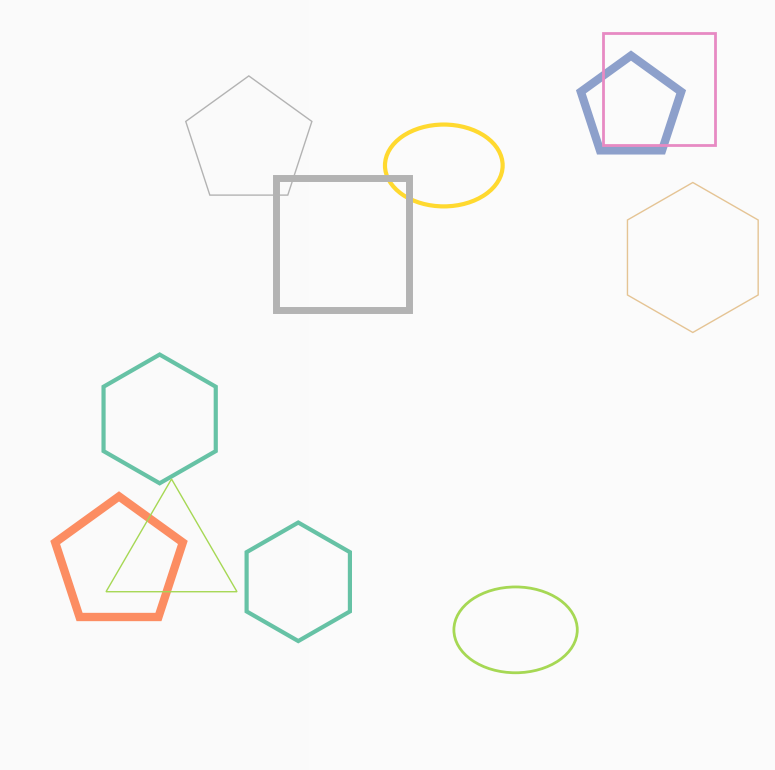[{"shape": "hexagon", "thickness": 1.5, "radius": 0.38, "center": [0.385, 0.244]}, {"shape": "hexagon", "thickness": 1.5, "radius": 0.42, "center": [0.206, 0.456]}, {"shape": "pentagon", "thickness": 3, "radius": 0.43, "center": [0.154, 0.269]}, {"shape": "pentagon", "thickness": 3, "radius": 0.34, "center": [0.814, 0.86]}, {"shape": "square", "thickness": 1, "radius": 0.36, "center": [0.85, 0.884]}, {"shape": "triangle", "thickness": 0.5, "radius": 0.49, "center": [0.221, 0.28]}, {"shape": "oval", "thickness": 1, "radius": 0.4, "center": [0.665, 0.182]}, {"shape": "oval", "thickness": 1.5, "radius": 0.38, "center": [0.573, 0.785]}, {"shape": "hexagon", "thickness": 0.5, "radius": 0.49, "center": [0.894, 0.666]}, {"shape": "square", "thickness": 2.5, "radius": 0.43, "center": [0.442, 0.683]}, {"shape": "pentagon", "thickness": 0.5, "radius": 0.43, "center": [0.321, 0.816]}]